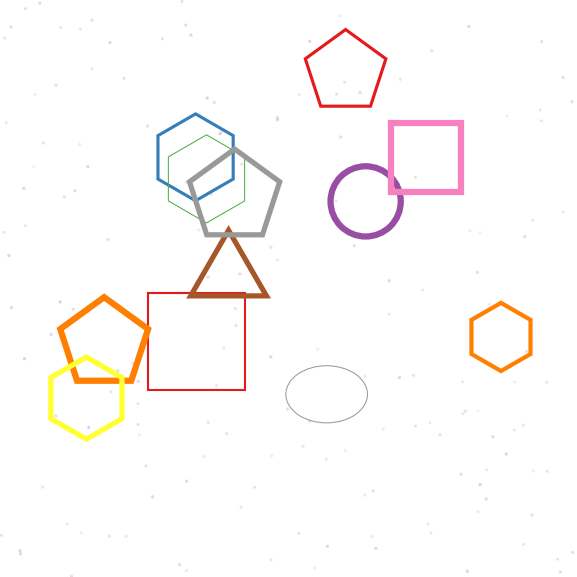[{"shape": "pentagon", "thickness": 1.5, "radius": 0.37, "center": [0.598, 0.875]}, {"shape": "square", "thickness": 1, "radius": 0.42, "center": [0.34, 0.408]}, {"shape": "hexagon", "thickness": 1.5, "radius": 0.38, "center": [0.339, 0.727]}, {"shape": "hexagon", "thickness": 0.5, "radius": 0.38, "center": [0.358, 0.689]}, {"shape": "circle", "thickness": 3, "radius": 0.3, "center": [0.633, 0.65]}, {"shape": "pentagon", "thickness": 3, "radius": 0.4, "center": [0.18, 0.405]}, {"shape": "hexagon", "thickness": 2, "radius": 0.3, "center": [0.868, 0.416]}, {"shape": "hexagon", "thickness": 2.5, "radius": 0.36, "center": [0.15, 0.31]}, {"shape": "triangle", "thickness": 2.5, "radius": 0.38, "center": [0.396, 0.525]}, {"shape": "square", "thickness": 3, "radius": 0.3, "center": [0.738, 0.726]}, {"shape": "oval", "thickness": 0.5, "radius": 0.35, "center": [0.566, 0.316]}, {"shape": "pentagon", "thickness": 2.5, "radius": 0.41, "center": [0.406, 0.659]}]